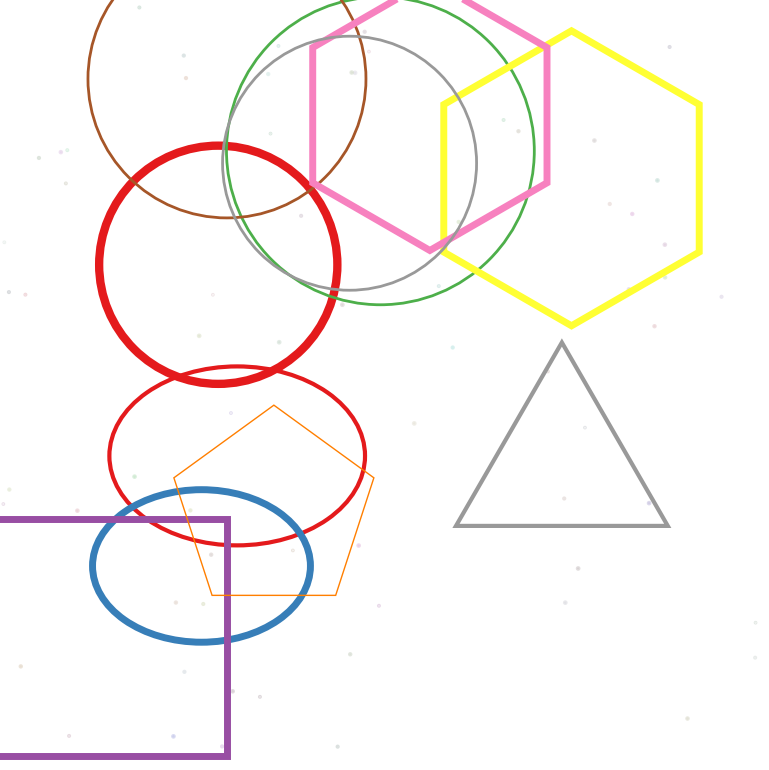[{"shape": "oval", "thickness": 1.5, "radius": 0.83, "center": [0.308, 0.408]}, {"shape": "circle", "thickness": 3, "radius": 0.77, "center": [0.283, 0.656]}, {"shape": "oval", "thickness": 2.5, "radius": 0.71, "center": [0.262, 0.265]}, {"shape": "circle", "thickness": 1, "radius": 1.0, "center": [0.494, 0.804]}, {"shape": "square", "thickness": 2.5, "radius": 0.77, "center": [0.141, 0.172]}, {"shape": "pentagon", "thickness": 0.5, "radius": 0.68, "center": [0.356, 0.337]}, {"shape": "hexagon", "thickness": 2.5, "radius": 0.96, "center": [0.742, 0.768]}, {"shape": "circle", "thickness": 1, "radius": 0.9, "center": [0.295, 0.898]}, {"shape": "hexagon", "thickness": 2.5, "radius": 0.88, "center": [0.558, 0.85]}, {"shape": "circle", "thickness": 1, "radius": 0.82, "center": [0.454, 0.788]}, {"shape": "triangle", "thickness": 1.5, "radius": 0.79, "center": [0.73, 0.396]}]